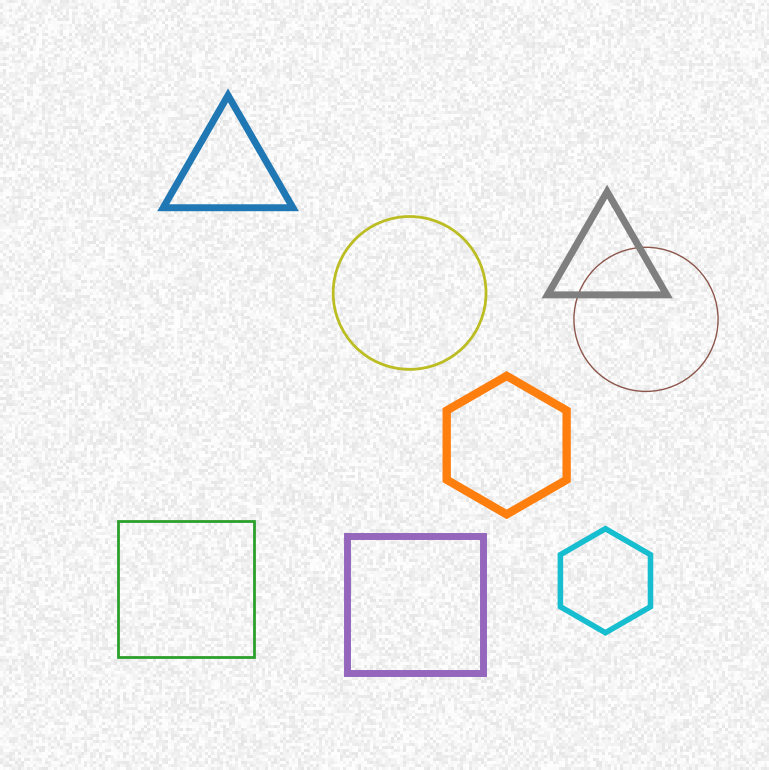[{"shape": "triangle", "thickness": 2.5, "radius": 0.49, "center": [0.296, 0.779]}, {"shape": "hexagon", "thickness": 3, "radius": 0.45, "center": [0.658, 0.422]}, {"shape": "square", "thickness": 1, "radius": 0.44, "center": [0.241, 0.235]}, {"shape": "square", "thickness": 2.5, "radius": 0.44, "center": [0.539, 0.215]}, {"shape": "circle", "thickness": 0.5, "radius": 0.47, "center": [0.839, 0.585]}, {"shape": "triangle", "thickness": 2.5, "radius": 0.45, "center": [0.789, 0.662]}, {"shape": "circle", "thickness": 1, "radius": 0.5, "center": [0.532, 0.62]}, {"shape": "hexagon", "thickness": 2, "radius": 0.34, "center": [0.786, 0.246]}]